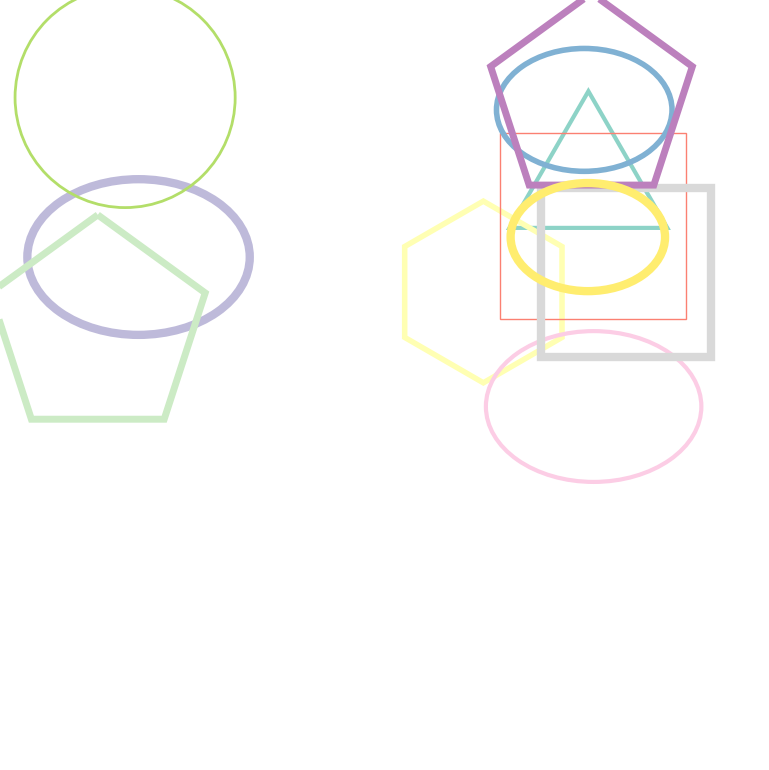[{"shape": "triangle", "thickness": 1.5, "radius": 0.59, "center": [0.764, 0.763]}, {"shape": "hexagon", "thickness": 2, "radius": 0.59, "center": [0.628, 0.621]}, {"shape": "oval", "thickness": 3, "radius": 0.72, "center": [0.18, 0.666]}, {"shape": "square", "thickness": 0.5, "radius": 0.6, "center": [0.77, 0.707]}, {"shape": "oval", "thickness": 2, "radius": 0.57, "center": [0.759, 0.857]}, {"shape": "circle", "thickness": 1, "radius": 0.71, "center": [0.162, 0.873]}, {"shape": "oval", "thickness": 1.5, "radius": 0.7, "center": [0.771, 0.472]}, {"shape": "square", "thickness": 3, "radius": 0.55, "center": [0.813, 0.646]}, {"shape": "pentagon", "thickness": 2.5, "radius": 0.69, "center": [0.768, 0.871]}, {"shape": "pentagon", "thickness": 2.5, "radius": 0.73, "center": [0.127, 0.574]}, {"shape": "oval", "thickness": 3, "radius": 0.5, "center": [0.763, 0.692]}]